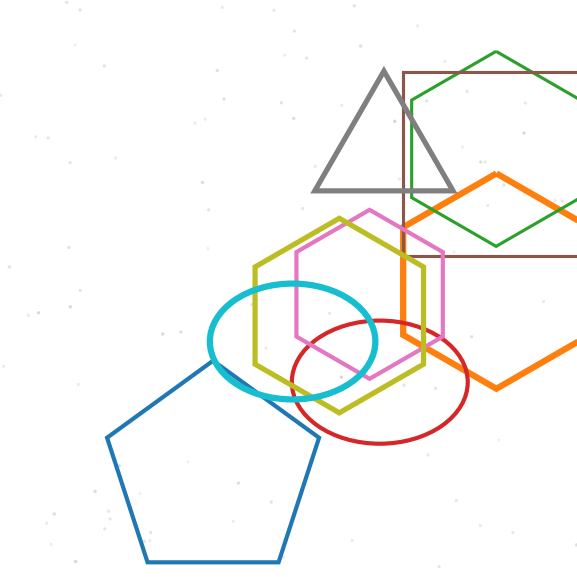[{"shape": "pentagon", "thickness": 2, "radius": 0.96, "center": [0.369, 0.182]}, {"shape": "hexagon", "thickness": 3, "radius": 0.93, "center": [0.86, 0.512]}, {"shape": "hexagon", "thickness": 1.5, "radius": 0.84, "center": [0.859, 0.741]}, {"shape": "oval", "thickness": 2, "radius": 0.76, "center": [0.658, 0.337]}, {"shape": "square", "thickness": 1.5, "radius": 0.8, "center": [0.858, 0.715]}, {"shape": "hexagon", "thickness": 2, "radius": 0.73, "center": [0.64, 0.489]}, {"shape": "triangle", "thickness": 2.5, "radius": 0.69, "center": [0.665, 0.738]}, {"shape": "hexagon", "thickness": 2.5, "radius": 0.84, "center": [0.588, 0.453]}, {"shape": "oval", "thickness": 3, "radius": 0.72, "center": [0.507, 0.408]}]